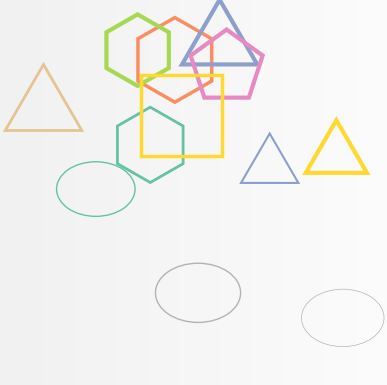[{"shape": "hexagon", "thickness": 2, "radius": 0.49, "center": [0.388, 0.624]}, {"shape": "oval", "thickness": 1, "radius": 0.51, "center": [0.247, 0.509]}, {"shape": "hexagon", "thickness": 2.5, "radius": 0.55, "center": [0.451, 0.844]}, {"shape": "triangle", "thickness": 1.5, "radius": 0.43, "center": [0.696, 0.568]}, {"shape": "triangle", "thickness": 3, "radius": 0.56, "center": [0.567, 0.889]}, {"shape": "pentagon", "thickness": 3, "radius": 0.49, "center": [0.585, 0.826]}, {"shape": "hexagon", "thickness": 3, "radius": 0.46, "center": [0.355, 0.87]}, {"shape": "triangle", "thickness": 3, "radius": 0.46, "center": [0.868, 0.597]}, {"shape": "square", "thickness": 2.5, "radius": 0.52, "center": [0.468, 0.7]}, {"shape": "triangle", "thickness": 2, "radius": 0.57, "center": [0.112, 0.718]}, {"shape": "oval", "thickness": 1, "radius": 0.55, "center": [0.511, 0.239]}, {"shape": "oval", "thickness": 0.5, "radius": 0.53, "center": [0.885, 0.174]}]